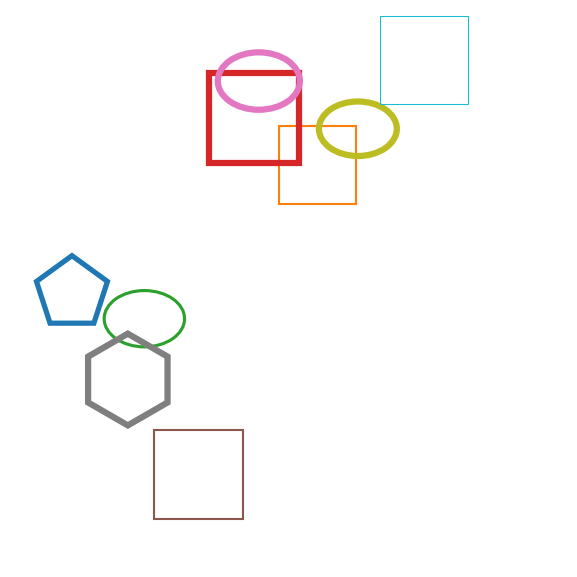[{"shape": "pentagon", "thickness": 2.5, "radius": 0.32, "center": [0.125, 0.492]}, {"shape": "square", "thickness": 1, "radius": 0.33, "center": [0.55, 0.713]}, {"shape": "oval", "thickness": 1.5, "radius": 0.35, "center": [0.25, 0.447]}, {"shape": "square", "thickness": 3, "radius": 0.39, "center": [0.44, 0.795]}, {"shape": "square", "thickness": 1, "radius": 0.39, "center": [0.343, 0.177]}, {"shape": "oval", "thickness": 3, "radius": 0.36, "center": [0.448, 0.859]}, {"shape": "hexagon", "thickness": 3, "radius": 0.4, "center": [0.221, 0.342]}, {"shape": "oval", "thickness": 3, "radius": 0.34, "center": [0.62, 0.776]}, {"shape": "square", "thickness": 0.5, "radius": 0.38, "center": [0.734, 0.894]}]